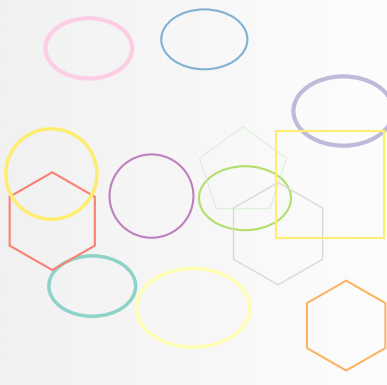[{"shape": "oval", "thickness": 2.5, "radius": 0.56, "center": [0.238, 0.257]}, {"shape": "oval", "thickness": 2.5, "radius": 0.73, "center": [0.498, 0.2]}, {"shape": "oval", "thickness": 3, "radius": 0.64, "center": [0.886, 0.712]}, {"shape": "hexagon", "thickness": 1.5, "radius": 0.63, "center": [0.135, 0.426]}, {"shape": "oval", "thickness": 1.5, "radius": 0.56, "center": [0.527, 0.898]}, {"shape": "hexagon", "thickness": 1.5, "radius": 0.58, "center": [0.893, 0.154]}, {"shape": "oval", "thickness": 1.5, "radius": 0.59, "center": [0.632, 0.485]}, {"shape": "oval", "thickness": 3, "radius": 0.56, "center": [0.229, 0.874]}, {"shape": "hexagon", "thickness": 1, "radius": 0.66, "center": [0.718, 0.393]}, {"shape": "circle", "thickness": 1.5, "radius": 0.54, "center": [0.391, 0.491]}, {"shape": "pentagon", "thickness": 0.5, "radius": 0.59, "center": [0.627, 0.553]}, {"shape": "circle", "thickness": 2.5, "radius": 0.59, "center": [0.133, 0.548]}, {"shape": "square", "thickness": 1.5, "radius": 0.7, "center": [0.851, 0.521]}]